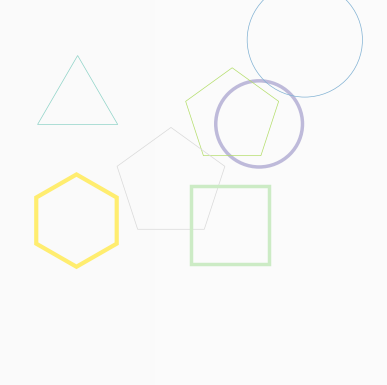[{"shape": "triangle", "thickness": 0.5, "radius": 0.6, "center": [0.2, 0.736]}, {"shape": "circle", "thickness": 2.5, "radius": 0.56, "center": [0.669, 0.678]}, {"shape": "circle", "thickness": 0.5, "radius": 0.74, "center": [0.787, 0.897]}, {"shape": "pentagon", "thickness": 0.5, "radius": 0.63, "center": [0.599, 0.698]}, {"shape": "pentagon", "thickness": 0.5, "radius": 0.73, "center": [0.441, 0.523]}, {"shape": "square", "thickness": 2.5, "radius": 0.51, "center": [0.594, 0.417]}, {"shape": "hexagon", "thickness": 3, "radius": 0.6, "center": [0.197, 0.427]}]